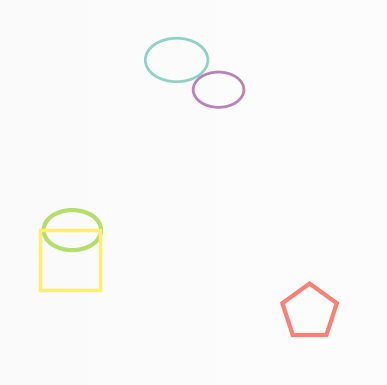[{"shape": "oval", "thickness": 2, "radius": 0.4, "center": [0.456, 0.844]}, {"shape": "pentagon", "thickness": 3, "radius": 0.37, "center": [0.799, 0.19]}, {"shape": "oval", "thickness": 3, "radius": 0.37, "center": [0.187, 0.402]}, {"shape": "oval", "thickness": 2, "radius": 0.33, "center": [0.564, 0.767]}, {"shape": "square", "thickness": 2.5, "radius": 0.39, "center": [0.181, 0.324]}]